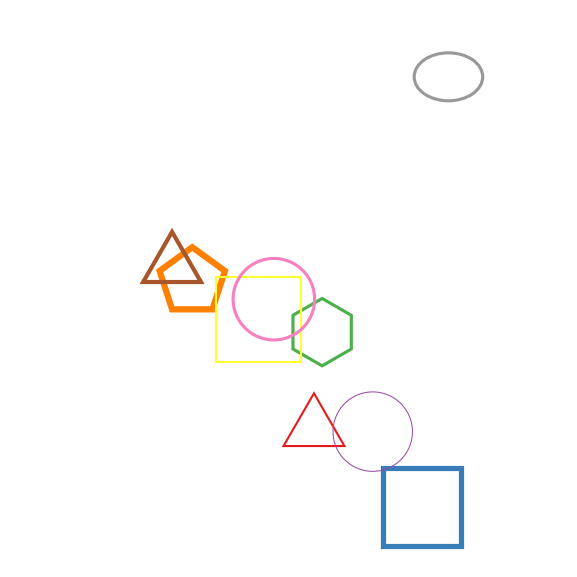[{"shape": "triangle", "thickness": 1, "radius": 0.3, "center": [0.544, 0.257]}, {"shape": "square", "thickness": 2.5, "radius": 0.34, "center": [0.73, 0.121]}, {"shape": "hexagon", "thickness": 1.5, "radius": 0.29, "center": [0.558, 0.424]}, {"shape": "circle", "thickness": 0.5, "radius": 0.34, "center": [0.645, 0.252]}, {"shape": "pentagon", "thickness": 3, "radius": 0.3, "center": [0.333, 0.512]}, {"shape": "square", "thickness": 1, "radius": 0.37, "center": [0.448, 0.446]}, {"shape": "triangle", "thickness": 2, "radius": 0.29, "center": [0.298, 0.54]}, {"shape": "circle", "thickness": 1.5, "radius": 0.35, "center": [0.474, 0.481]}, {"shape": "oval", "thickness": 1.5, "radius": 0.3, "center": [0.777, 0.866]}]